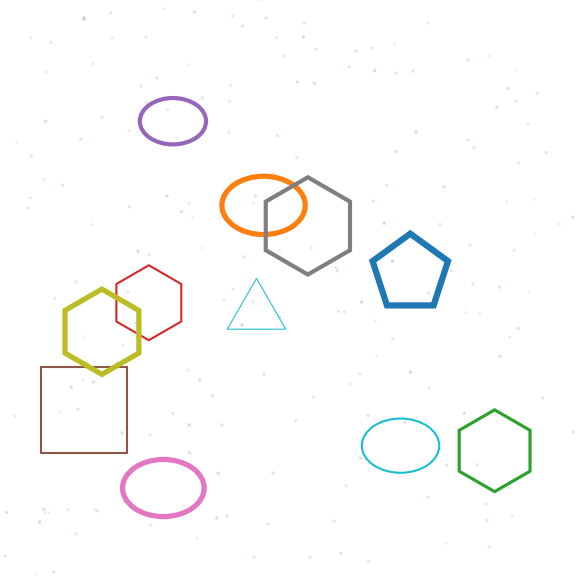[{"shape": "pentagon", "thickness": 3, "radius": 0.34, "center": [0.71, 0.526]}, {"shape": "oval", "thickness": 2.5, "radius": 0.36, "center": [0.456, 0.643]}, {"shape": "hexagon", "thickness": 1.5, "radius": 0.35, "center": [0.856, 0.219]}, {"shape": "hexagon", "thickness": 1, "radius": 0.32, "center": [0.258, 0.475]}, {"shape": "oval", "thickness": 2, "radius": 0.29, "center": [0.299, 0.789]}, {"shape": "square", "thickness": 1, "radius": 0.37, "center": [0.145, 0.289]}, {"shape": "oval", "thickness": 2.5, "radius": 0.35, "center": [0.283, 0.154]}, {"shape": "hexagon", "thickness": 2, "radius": 0.42, "center": [0.533, 0.608]}, {"shape": "hexagon", "thickness": 2.5, "radius": 0.37, "center": [0.176, 0.425]}, {"shape": "oval", "thickness": 1, "radius": 0.34, "center": [0.694, 0.227]}, {"shape": "triangle", "thickness": 0.5, "radius": 0.29, "center": [0.444, 0.458]}]